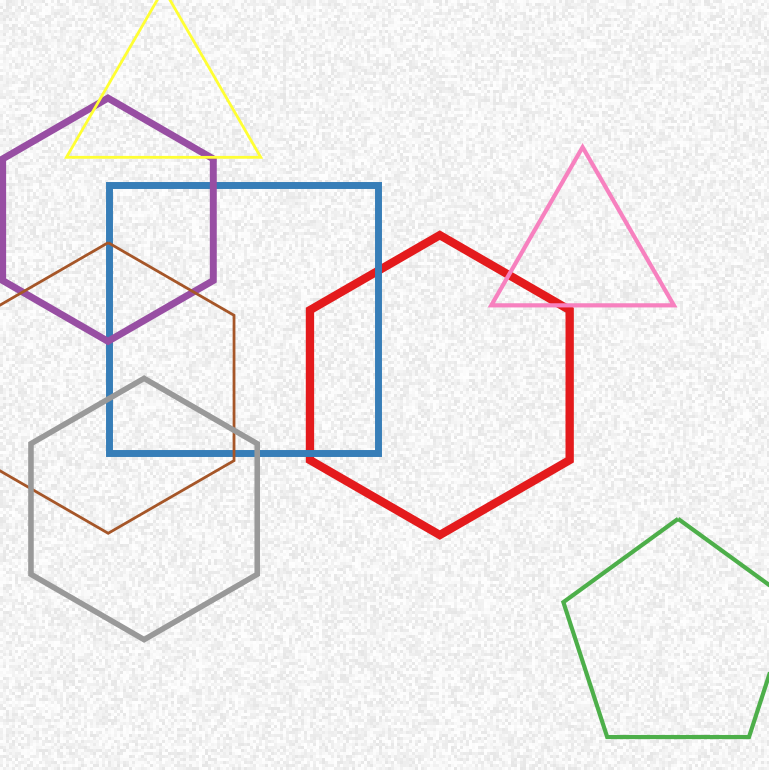[{"shape": "hexagon", "thickness": 3, "radius": 0.97, "center": [0.571, 0.5]}, {"shape": "square", "thickness": 2.5, "radius": 0.87, "center": [0.316, 0.585]}, {"shape": "pentagon", "thickness": 1.5, "radius": 0.78, "center": [0.881, 0.17]}, {"shape": "hexagon", "thickness": 2.5, "radius": 0.79, "center": [0.14, 0.715]}, {"shape": "triangle", "thickness": 1, "radius": 0.73, "center": [0.212, 0.869]}, {"shape": "hexagon", "thickness": 1, "radius": 0.94, "center": [0.14, 0.496]}, {"shape": "triangle", "thickness": 1.5, "radius": 0.68, "center": [0.757, 0.672]}, {"shape": "hexagon", "thickness": 2, "radius": 0.85, "center": [0.187, 0.339]}]